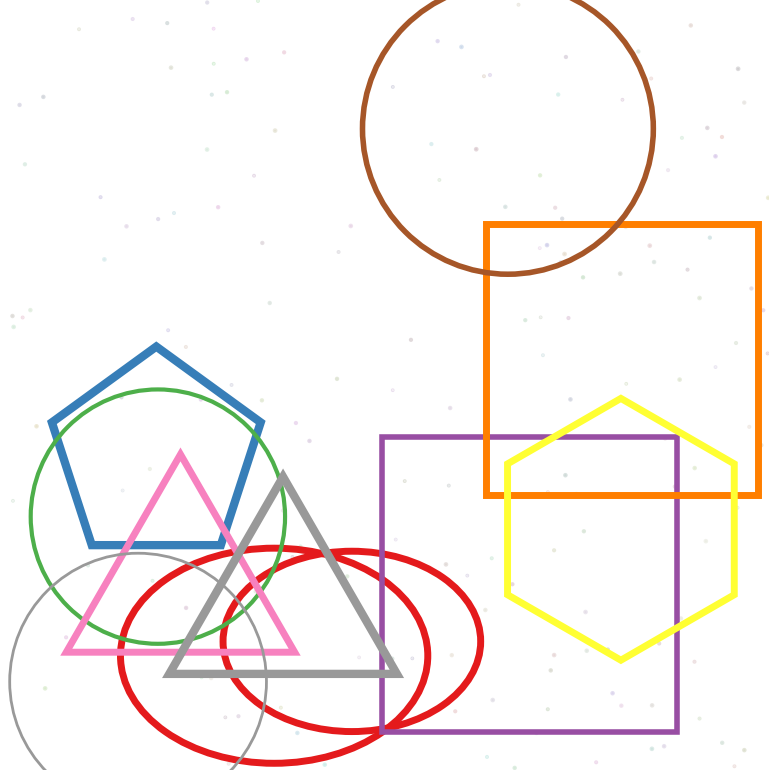[{"shape": "oval", "thickness": 2.5, "radius": 0.84, "center": [0.457, 0.167]}, {"shape": "oval", "thickness": 2.5, "radius": 1.0, "center": [0.356, 0.148]}, {"shape": "pentagon", "thickness": 3, "radius": 0.71, "center": [0.203, 0.407]}, {"shape": "circle", "thickness": 1.5, "radius": 0.83, "center": [0.205, 0.329]}, {"shape": "square", "thickness": 2, "radius": 0.96, "center": [0.688, 0.241]}, {"shape": "square", "thickness": 2.5, "radius": 0.88, "center": [0.808, 0.533]}, {"shape": "hexagon", "thickness": 2.5, "radius": 0.85, "center": [0.806, 0.313]}, {"shape": "circle", "thickness": 2, "radius": 0.94, "center": [0.66, 0.833]}, {"shape": "triangle", "thickness": 2.5, "radius": 0.86, "center": [0.234, 0.239]}, {"shape": "triangle", "thickness": 3, "radius": 0.85, "center": [0.368, 0.21]}, {"shape": "circle", "thickness": 1, "radius": 0.83, "center": [0.179, 0.115]}]